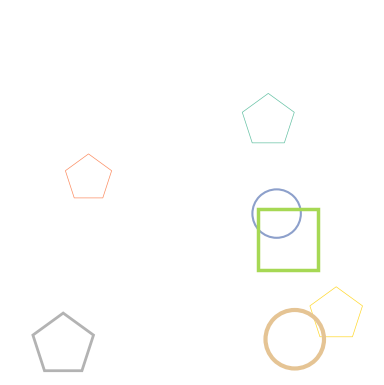[{"shape": "pentagon", "thickness": 0.5, "radius": 0.35, "center": [0.697, 0.686]}, {"shape": "pentagon", "thickness": 0.5, "radius": 0.32, "center": [0.23, 0.537]}, {"shape": "circle", "thickness": 1.5, "radius": 0.31, "center": [0.719, 0.445]}, {"shape": "square", "thickness": 2.5, "radius": 0.39, "center": [0.748, 0.377]}, {"shape": "pentagon", "thickness": 0.5, "radius": 0.36, "center": [0.873, 0.183]}, {"shape": "circle", "thickness": 3, "radius": 0.38, "center": [0.766, 0.119]}, {"shape": "pentagon", "thickness": 2, "radius": 0.41, "center": [0.164, 0.104]}]